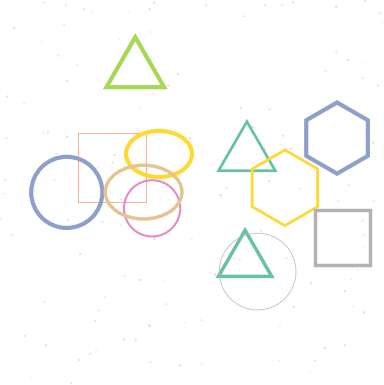[{"shape": "triangle", "thickness": 2, "radius": 0.43, "center": [0.641, 0.599]}, {"shape": "triangle", "thickness": 2.5, "radius": 0.4, "center": [0.637, 0.322]}, {"shape": "square", "thickness": 0.5, "radius": 0.44, "center": [0.291, 0.565]}, {"shape": "circle", "thickness": 3, "radius": 0.46, "center": [0.173, 0.5]}, {"shape": "hexagon", "thickness": 3, "radius": 0.46, "center": [0.875, 0.641]}, {"shape": "circle", "thickness": 1.5, "radius": 0.37, "center": [0.395, 0.459]}, {"shape": "triangle", "thickness": 3, "radius": 0.43, "center": [0.351, 0.817]}, {"shape": "hexagon", "thickness": 2, "radius": 0.49, "center": [0.74, 0.512]}, {"shape": "oval", "thickness": 3, "radius": 0.43, "center": [0.413, 0.6]}, {"shape": "oval", "thickness": 2.5, "radius": 0.5, "center": [0.373, 0.501]}, {"shape": "square", "thickness": 2.5, "radius": 0.36, "center": [0.888, 0.382]}, {"shape": "circle", "thickness": 0.5, "radius": 0.5, "center": [0.669, 0.295]}]